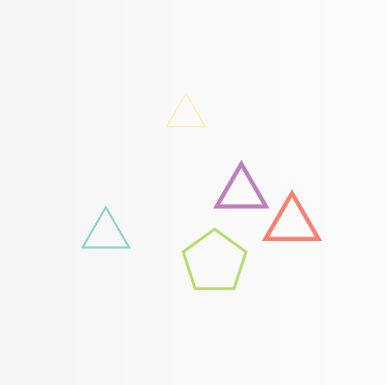[{"shape": "triangle", "thickness": 1.5, "radius": 0.35, "center": [0.273, 0.392]}, {"shape": "triangle", "thickness": 3, "radius": 0.4, "center": [0.754, 0.419]}, {"shape": "pentagon", "thickness": 2, "radius": 0.43, "center": [0.554, 0.319]}, {"shape": "triangle", "thickness": 3, "radius": 0.37, "center": [0.623, 0.501]}, {"shape": "triangle", "thickness": 0.5, "radius": 0.29, "center": [0.48, 0.7]}]